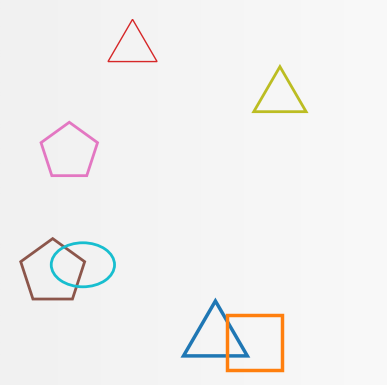[{"shape": "triangle", "thickness": 2.5, "radius": 0.48, "center": [0.556, 0.123]}, {"shape": "square", "thickness": 2.5, "radius": 0.36, "center": [0.657, 0.11]}, {"shape": "triangle", "thickness": 1, "radius": 0.37, "center": [0.342, 0.877]}, {"shape": "pentagon", "thickness": 2, "radius": 0.43, "center": [0.136, 0.293]}, {"shape": "pentagon", "thickness": 2, "radius": 0.38, "center": [0.179, 0.606]}, {"shape": "triangle", "thickness": 2, "radius": 0.39, "center": [0.722, 0.749]}, {"shape": "oval", "thickness": 2, "radius": 0.41, "center": [0.214, 0.312]}]